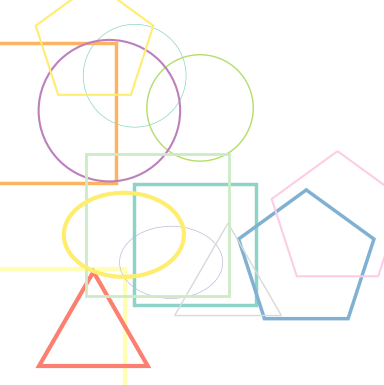[{"shape": "square", "thickness": 2.5, "radius": 0.79, "center": [0.506, 0.365]}, {"shape": "circle", "thickness": 0.5, "radius": 0.67, "center": [0.35, 0.803]}, {"shape": "square", "thickness": 3, "radius": 0.85, "center": [0.154, 0.132]}, {"shape": "oval", "thickness": 0.5, "radius": 0.67, "center": [0.444, 0.319]}, {"shape": "triangle", "thickness": 3, "radius": 0.82, "center": [0.243, 0.131]}, {"shape": "pentagon", "thickness": 2.5, "radius": 0.92, "center": [0.796, 0.322]}, {"shape": "square", "thickness": 2.5, "radius": 0.91, "center": [0.119, 0.707]}, {"shape": "circle", "thickness": 1, "radius": 0.69, "center": [0.52, 0.72]}, {"shape": "pentagon", "thickness": 1.5, "radius": 0.9, "center": [0.877, 0.428]}, {"shape": "triangle", "thickness": 1, "radius": 0.8, "center": [0.592, 0.26]}, {"shape": "circle", "thickness": 1.5, "radius": 0.92, "center": [0.284, 0.713]}, {"shape": "square", "thickness": 2, "radius": 0.92, "center": [0.409, 0.416]}, {"shape": "oval", "thickness": 3, "radius": 0.78, "center": [0.322, 0.39]}, {"shape": "pentagon", "thickness": 1.5, "radius": 0.8, "center": [0.246, 0.884]}]